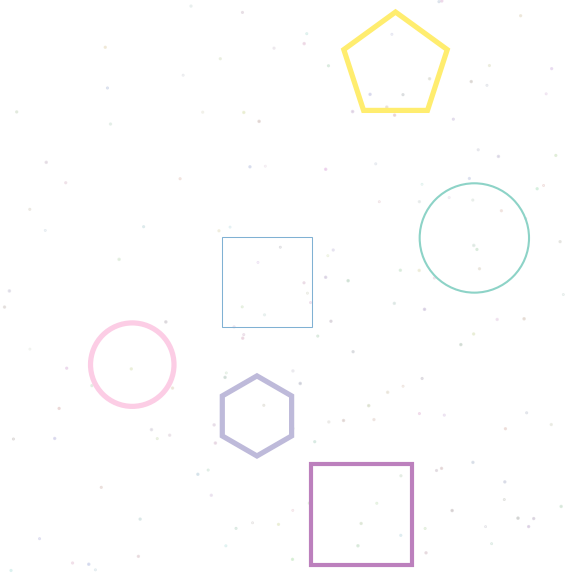[{"shape": "circle", "thickness": 1, "radius": 0.47, "center": [0.821, 0.587]}, {"shape": "hexagon", "thickness": 2.5, "radius": 0.35, "center": [0.445, 0.279]}, {"shape": "square", "thickness": 0.5, "radius": 0.39, "center": [0.462, 0.511]}, {"shape": "circle", "thickness": 2.5, "radius": 0.36, "center": [0.229, 0.368]}, {"shape": "square", "thickness": 2, "radius": 0.44, "center": [0.626, 0.109]}, {"shape": "pentagon", "thickness": 2.5, "radius": 0.47, "center": [0.685, 0.884]}]